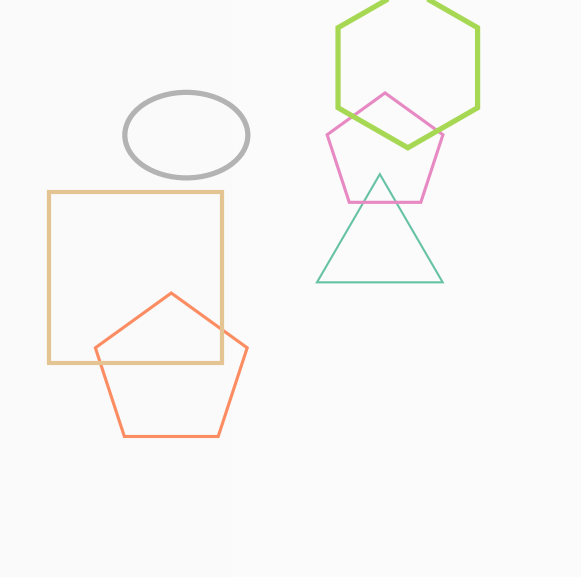[{"shape": "triangle", "thickness": 1, "radius": 0.62, "center": [0.653, 0.573]}, {"shape": "pentagon", "thickness": 1.5, "radius": 0.69, "center": [0.295, 0.354]}, {"shape": "pentagon", "thickness": 1.5, "radius": 0.52, "center": [0.662, 0.733]}, {"shape": "hexagon", "thickness": 2.5, "radius": 0.69, "center": [0.702, 0.882]}, {"shape": "square", "thickness": 2, "radius": 0.74, "center": [0.233, 0.518]}, {"shape": "oval", "thickness": 2.5, "radius": 0.53, "center": [0.321, 0.765]}]